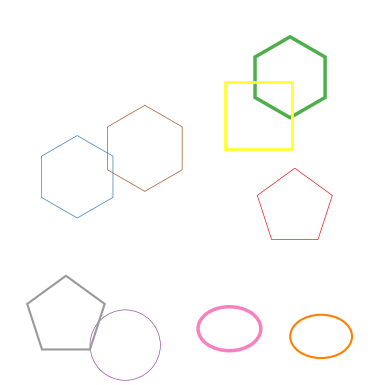[{"shape": "pentagon", "thickness": 0.5, "radius": 0.51, "center": [0.766, 0.461]}, {"shape": "hexagon", "thickness": 0.5, "radius": 0.54, "center": [0.201, 0.541]}, {"shape": "hexagon", "thickness": 2.5, "radius": 0.53, "center": [0.753, 0.799]}, {"shape": "circle", "thickness": 0.5, "radius": 0.46, "center": [0.325, 0.104]}, {"shape": "oval", "thickness": 1.5, "radius": 0.4, "center": [0.834, 0.126]}, {"shape": "square", "thickness": 2, "radius": 0.43, "center": [0.672, 0.701]}, {"shape": "hexagon", "thickness": 0.5, "radius": 0.56, "center": [0.376, 0.615]}, {"shape": "oval", "thickness": 2.5, "radius": 0.41, "center": [0.596, 0.146]}, {"shape": "pentagon", "thickness": 1.5, "radius": 0.53, "center": [0.171, 0.178]}]